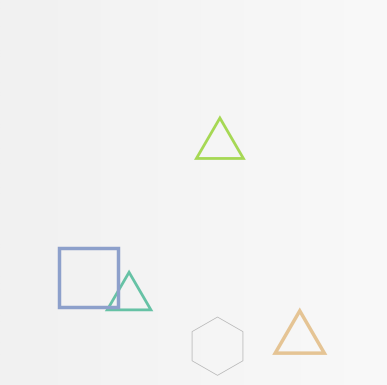[{"shape": "triangle", "thickness": 2, "radius": 0.33, "center": [0.333, 0.228]}, {"shape": "square", "thickness": 2.5, "radius": 0.38, "center": [0.229, 0.28]}, {"shape": "triangle", "thickness": 2, "radius": 0.35, "center": [0.567, 0.623]}, {"shape": "triangle", "thickness": 2.5, "radius": 0.37, "center": [0.774, 0.119]}, {"shape": "hexagon", "thickness": 0.5, "radius": 0.38, "center": [0.561, 0.101]}]